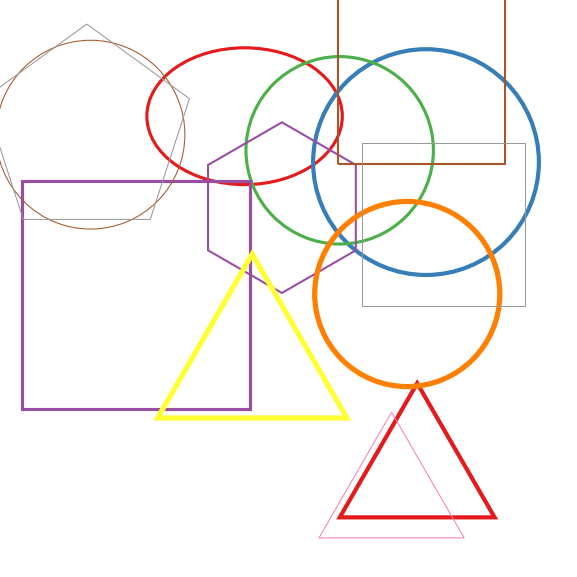[{"shape": "triangle", "thickness": 2, "radius": 0.77, "center": [0.722, 0.181]}, {"shape": "oval", "thickness": 1.5, "radius": 0.85, "center": [0.424, 0.798]}, {"shape": "circle", "thickness": 2, "radius": 0.98, "center": [0.738, 0.718]}, {"shape": "circle", "thickness": 1.5, "radius": 0.81, "center": [0.588, 0.739]}, {"shape": "hexagon", "thickness": 1, "radius": 0.74, "center": [0.488, 0.64]}, {"shape": "square", "thickness": 1.5, "radius": 0.99, "center": [0.236, 0.488]}, {"shape": "circle", "thickness": 2.5, "radius": 0.8, "center": [0.705, 0.49]}, {"shape": "triangle", "thickness": 2.5, "radius": 0.95, "center": [0.437, 0.37]}, {"shape": "square", "thickness": 1, "radius": 0.72, "center": [0.731, 0.859]}, {"shape": "circle", "thickness": 0.5, "radius": 0.82, "center": [0.157, 0.766]}, {"shape": "triangle", "thickness": 0.5, "radius": 0.73, "center": [0.678, 0.14]}, {"shape": "square", "thickness": 0.5, "radius": 0.7, "center": [0.768, 0.611]}, {"shape": "pentagon", "thickness": 0.5, "radius": 0.93, "center": [0.15, 0.77]}]